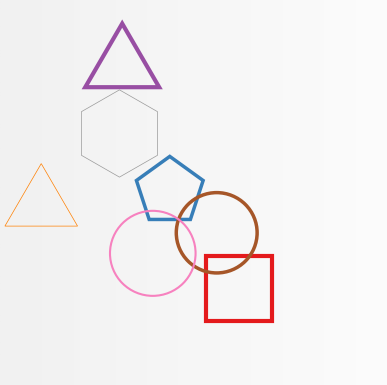[{"shape": "square", "thickness": 3, "radius": 0.42, "center": [0.616, 0.251]}, {"shape": "pentagon", "thickness": 2.5, "radius": 0.45, "center": [0.438, 0.503]}, {"shape": "triangle", "thickness": 3, "radius": 0.55, "center": [0.315, 0.829]}, {"shape": "triangle", "thickness": 0.5, "radius": 0.54, "center": [0.106, 0.467]}, {"shape": "circle", "thickness": 2.5, "radius": 0.52, "center": [0.559, 0.395]}, {"shape": "circle", "thickness": 1.5, "radius": 0.55, "center": [0.394, 0.342]}, {"shape": "hexagon", "thickness": 0.5, "radius": 0.57, "center": [0.308, 0.653]}]